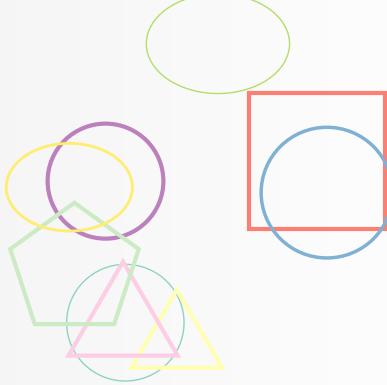[{"shape": "circle", "thickness": 1, "radius": 0.76, "center": [0.323, 0.162]}, {"shape": "triangle", "thickness": 3, "radius": 0.68, "center": [0.456, 0.112]}, {"shape": "square", "thickness": 3, "radius": 0.88, "center": [0.818, 0.582]}, {"shape": "circle", "thickness": 2.5, "radius": 0.85, "center": [0.844, 0.5]}, {"shape": "oval", "thickness": 1, "radius": 0.92, "center": [0.562, 0.886]}, {"shape": "triangle", "thickness": 3, "radius": 0.81, "center": [0.318, 0.158]}, {"shape": "circle", "thickness": 3, "radius": 0.75, "center": [0.272, 0.53]}, {"shape": "pentagon", "thickness": 3, "radius": 0.87, "center": [0.192, 0.299]}, {"shape": "oval", "thickness": 2, "radius": 0.81, "center": [0.179, 0.514]}]